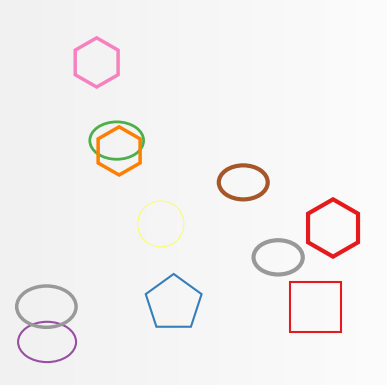[{"shape": "square", "thickness": 1.5, "radius": 0.32, "center": [0.814, 0.203]}, {"shape": "hexagon", "thickness": 3, "radius": 0.37, "center": [0.859, 0.408]}, {"shape": "pentagon", "thickness": 1.5, "radius": 0.38, "center": [0.448, 0.213]}, {"shape": "oval", "thickness": 2, "radius": 0.35, "center": [0.301, 0.635]}, {"shape": "oval", "thickness": 1.5, "radius": 0.37, "center": [0.121, 0.112]}, {"shape": "hexagon", "thickness": 2.5, "radius": 0.31, "center": [0.307, 0.608]}, {"shape": "circle", "thickness": 0.5, "radius": 0.3, "center": [0.415, 0.418]}, {"shape": "oval", "thickness": 3, "radius": 0.32, "center": [0.628, 0.526]}, {"shape": "hexagon", "thickness": 2.5, "radius": 0.32, "center": [0.249, 0.838]}, {"shape": "oval", "thickness": 2.5, "radius": 0.38, "center": [0.12, 0.204]}, {"shape": "oval", "thickness": 3, "radius": 0.32, "center": [0.718, 0.332]}]